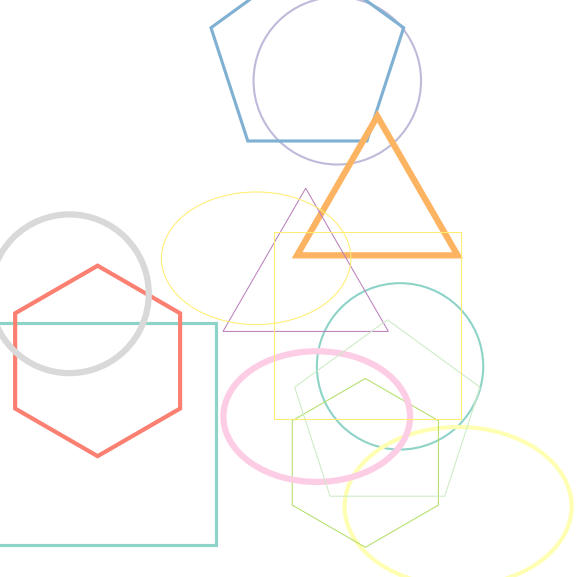[{"shape": "square", "thickness": 1.5, "radius": 0.96, "center": [0.182, 0.248]}, {"shape": "circle", "thickness": 1, "radius": 0.72, "center": [0.693, 0.365]}, {"shape": "oval", "thickness": 2, "radius": 0.98, "center": [0.793, 0.122]}, {"shape": "circle", "thickness": 1, "radius": 0.73, "center": [0.584, 0.859]}, {"shape": "hexagon", "thickness": 2, "radius": 0.82, "center": [0.169, 0.374]}, {"shape": "pentagon", "thickness": 1.5, "radius": 0.88, "center": [0.532, 0.897]}, {"shape": "triangle", "thickness": 3, "radius": 0.8, "center": [0.653, 0.637]}, {"shape": "hexagon", "thickness": 0.5, "radius": 0.73, "center": [0.633, 0.198]}, {"shape": "oval", "thickness": 3, "radius": 0.81, "center": [0.548, 0.278]}, {"shape": "circle", "thickness": 3, "radius": 0.69, "center": [0.12, 0.49]}, {"shape": "triangle", "thickness": 0.5, "radius": 0.83, "center": [0.529, 0.508]}, {"shape": "pentagon", "thickness": 0.5, "radius": 0.84, "center": [0.671, 0.277]}, {"shape": "square", "thickness": 0.5, "radius": 0.81, "center": [0.637, 0.435]}, {"shape": "oval", "thickness": 0.5, "radius": 0.82, "center": [0.444, 0.552]}]